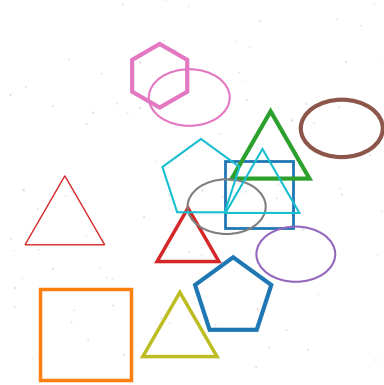[{"shape": "pentagon", "thickness": 3, "radius": 0.52, "center": [0.606, 0.228]}, {"shape": "square", "thickness": 2, "radius": 0.44, "center": [0.672, 0.495]}, {"shape": "square", "thickness": 2.5, "radius": 0.59, "center": [0.222, 0.131]}, {"shape": "triangle", "thickness": 3, "radius": 0.58, "center": [0.703, 0.594]}, {"shape": "triangle", "thickness": 1, "radius": 0.6, "center": [0.168, 0.424]}, {"shape": "triangle", "thickness": 2.5, "radius": 0.46, "center": [0.488, 0.367]}, {"shape": "oval", "thickness": 1.5, "radius": 0.51, "center": [0.768, 0.34]}, {"shape": "oval", "thickness": 3, "radius": 0.53, "center": [0.888, 0.667]}, {"shape": "hexagon", "thickness": 3, "radius": 0.41, "center": [0.415, 0.803]}, {"shape": "oval", "thickness": 1.5, "radius": 0.53, "center": [0.492, 0.747]}, {"shape": "oval", "thickness": 1.5, "radius": 0.51, "center": [0.589, 0.463]}, {"shape": "triangle", "thickness": 2.5, "radius": 0.56, "center": [0.467, 0.129]}, {"shape": "pentagon", "thickness": 1.5, "radius": 0.53, "center": [0.522, 0.534]}, {"shape": "triangle", "thickness": 1.5, "radius": 0.55, "center": [0.682, 0.502]}]